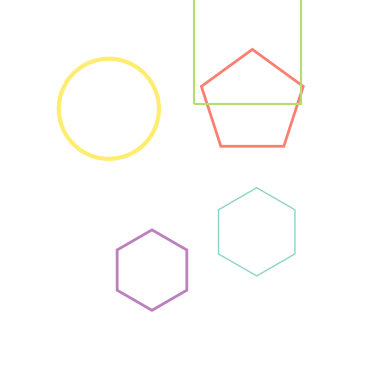[{"shape": "hexagon", "thickness": 1, "radius": 0.57, "center": [0.667, 0.398]}, {"shape": "pentagon", "thickness": 2, "radius": 0.7, "center": [0.655, 0.733]}, {"shape": "square", "thickness": 1.5, "radius": 0.7, "center": [0.643, 0.869]}, {"shape": "hexagon", "thickness": 2, "radius": 0.52, "center": [0.395, 0.298]}, {"shape": "circle", "thickness": 3, "radius": 0.65, "center": [0.283, 0.717]}]